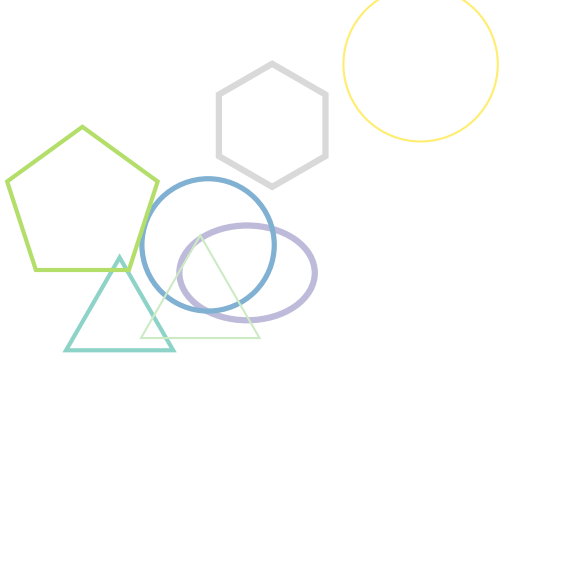[{"shape": "triangle", "thickness": 2, "radius": 0.54, "center": [0.207, 0.446]}, {"shape": "oval", "thickness": 3, "radius": 0.59, "center": [0.428, 0.527]}, {"shape": "circle", "thickness": 2.5, "radius": 0.57, "center": [0.36, 0.575]}, {"shape": "pentagon", "thickness": 2, "radius": 0.69, "center": [0.143, 0.642]}, {"shape": "hexagon", "thickness": 3, "radius": 0.53, "center": [0.471, 0.782]}, {"shape": "triangle", "thickness": 1, "radius": 0.59, "center": [0.347, 0.473]}, {"shape": "circle", "thickness": 1, "radius": 0.67, "center": [0.728, 0.888]}]